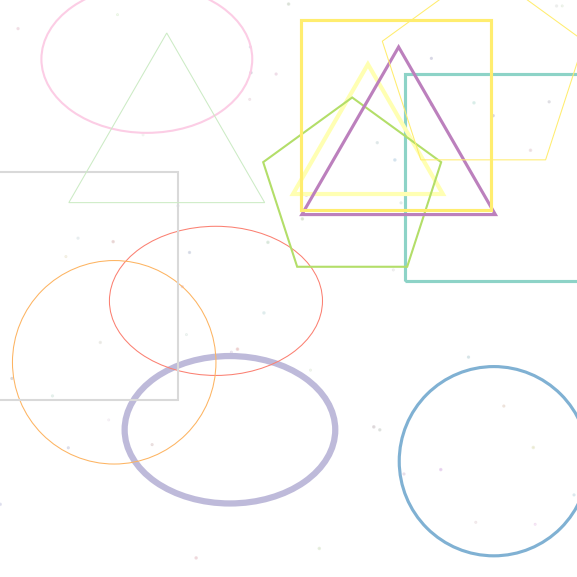[{"shape": "square", "thickness": 1.5, "radius": 0.9, "center": [0.881, 0.692]}, {"shape": "triangle", "thickness": 2, "radius": 0.75, "center": [0.637, 0.738]}, {"shape": "oval", "thickness": 3, "radius": 0.91, "center": [0.398, 0.255]}, {"shape": "oval", "thickness": 0.5, "radius": 0.92, "center": [0.374, 0.478]}, {"shape": "circle", "thickness": 1.5, "radius": 0.82, "center": [0.855, 0.201]}, {"shape": "circle", "thickness": 0.5, "radius": 0.88, "center": [0.198, 0.372]}, {"shape": "pentagon", "thickness": 1, "radius": 0.81, "center": [0.61, 0.668]}, {"shape": "oval", "thickness": 1, "radius": 0.91, "center": [0.254, 0.897]}, {"shape": "square", "thickness": 1, "radius": 0.98, "center": [0.111, 0.504]}, {"shape": "triangle", "thickness": 1.5, "radius": 0.97, "center": [0.69, 0.724]}, {"shape": "triangle", "thickness": 0.5, "radius": 0.98, "center": [0.289, 0.746]}, {"shape": "square", "thickness": 1.5, "radius": 0.82, "center": [0.686, 0.8]}, {"shape": "pentagon", "thickness": 0.5, "radius": 0.92, "center": [0.837, 0.871]}]